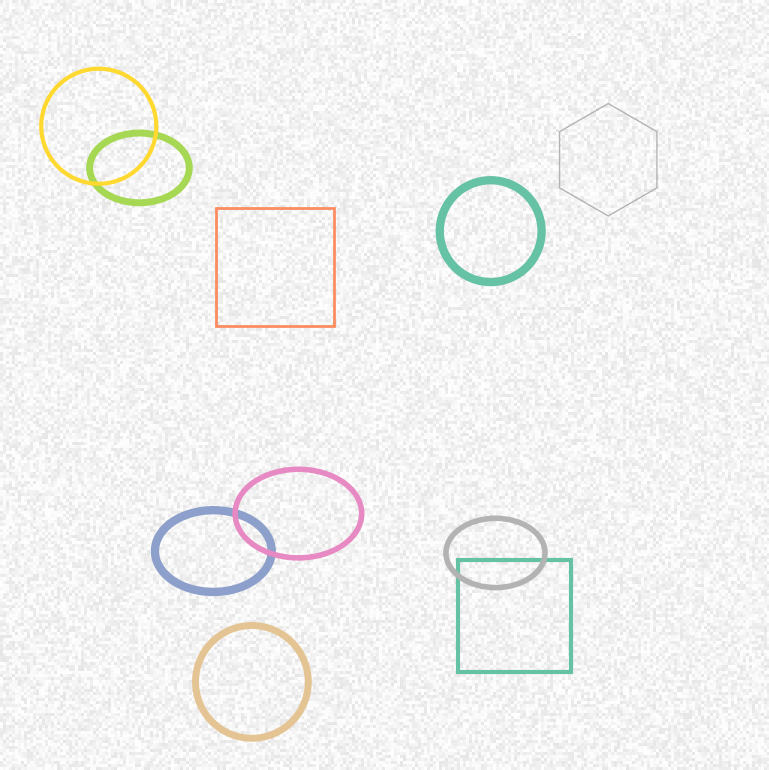[{"shape": "square", "thickness": 1.5, "radius": 0.36, "center": [0.668, 0.2]}, {"shape": "circle", "thickness": 3, "radius": 0.33, "center": [0.637, 0.7]}, {"shape": "square", "thickness": 1, "radius": 0.38, "center": [0.357, 0.653]}, {"shape": "oval", "thickness": 3, "radius": 0.38, "center": [0.277, 0.284]}, {"shape": "oval", "thickness": 2, "radius": 0.41, "center": [0.388, 0.333]}, {"shape": "oval", "thickness": 2.5, "radius": 0.32, "center": [0.181, 0.782]}, {"shape": "circle", "thickness": 1.5, "radius": 0.37, "center": [0.128, 0.836]}, {"shape": "circle", "thickness": 2.5, "radius": 0.37, "center": [0.327, 0.114]}, {"shape": "oval", "thickness": 2, "radius": 0.32, "center": [0.643, 0.282]}, {"shape": "hexagon", "thickness": 0.5, "radius": 0.37, "center": [0.79, 0.793]}]